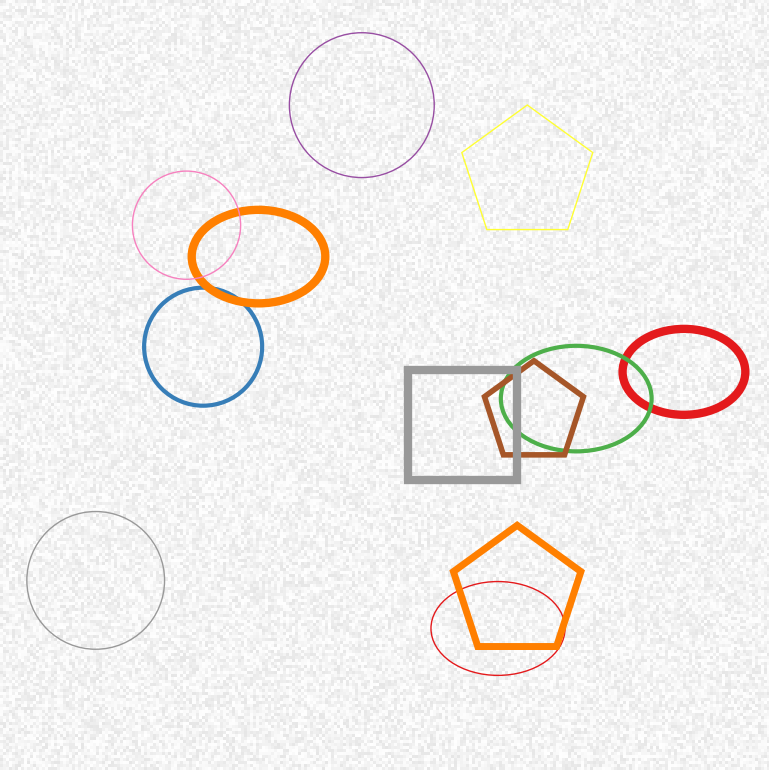[{"shape": "oval", "thickness": 0.5, "radius": 0.44, "center": [0.647, 0.184]}, {"shape": "oval", "thickness": 3, "radius": 0.4, "center": [0.888, 0.517]}, {"shape": "circle", "thickness": 1.5, "radius": 0.38, "center": [0.264, 0.55]}, {"shape": "oval", "thickness": 1.5, "radius": 0.49, "center": [0.748, 0.482]}, {"shape": "circle", "thickness": 0.5, "radius": 0.47, "center": [0.47, 0.863]}, {"shape": "oval", "thickness": 3, "radius": 0.43, "center": [0.336, 0.667]}, {"shape": "pentagon", "thickness": 2.5, "radius": 0.44, "center": [0.672, 0.231]}, {"shape": "pentagon", "thickness": 0.5, "radius": 0.45, "center": [0.685, 0.774]}, {"shape": "pentagon", "thickness": 2, "radius": 0.34, "center": [0.693, 0.464]}, {"shape": "circle", "thickness": 0.5, "radius": 0.35, "center": [0.242, 0.708]}, {"shape": "circle", "thickness": 0.5, "radius": 0.45, "center": [0.124, 0.246]}, {"shape": "square", "thickness": 3, "radius": 0.36, "center": [0.601, 0.448]}]